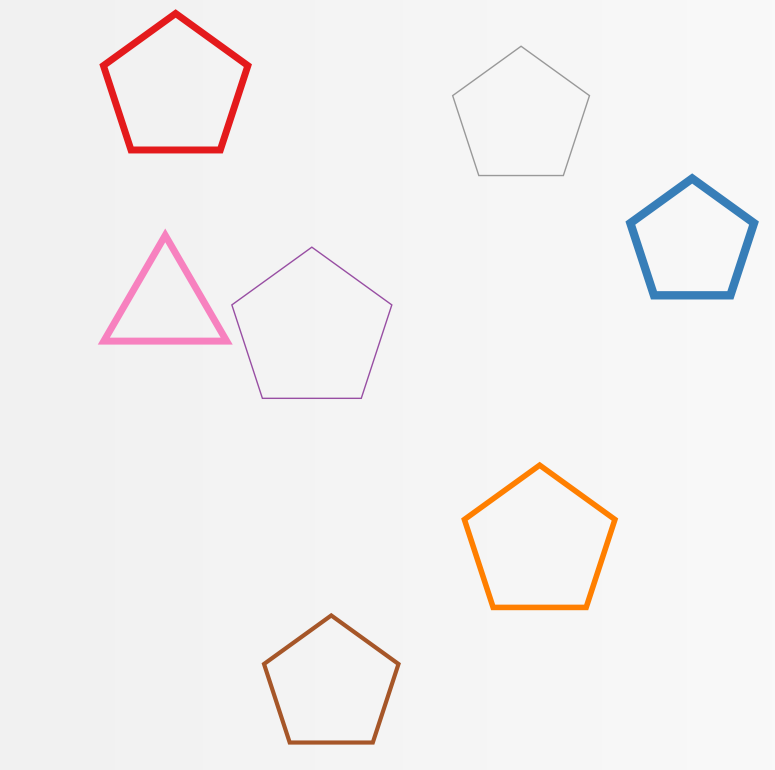[{"shape": "pentagon", "thickness": 2.5, "radius": 0.49, "center": [0.227, 0.884]}, {"shape": "pentagon", "thickness": 3, "radius": 0.42, "center": [0.893, 0.684]}, {"shape": "pentagon", "thickness": 0.5, "radius": 0.54, "center": [0.402, 0.57]}, {"shape": "pentagon", "thickness": 2, "radius": 0.51, "center": [0.696, 0.294]}, {"shape": "pentagon", "thickness": 1.5, "radius": 0.46, "center": [0.427, 0.109]}, {"shape": "triangle", "thickness": 2.5, "radius": 0.46, "center": [0.213, 0.603]}, {"shape": "pentagon", "thickness": 0.5, "radius": 0.46, "center": [0.672, 0.847]}]